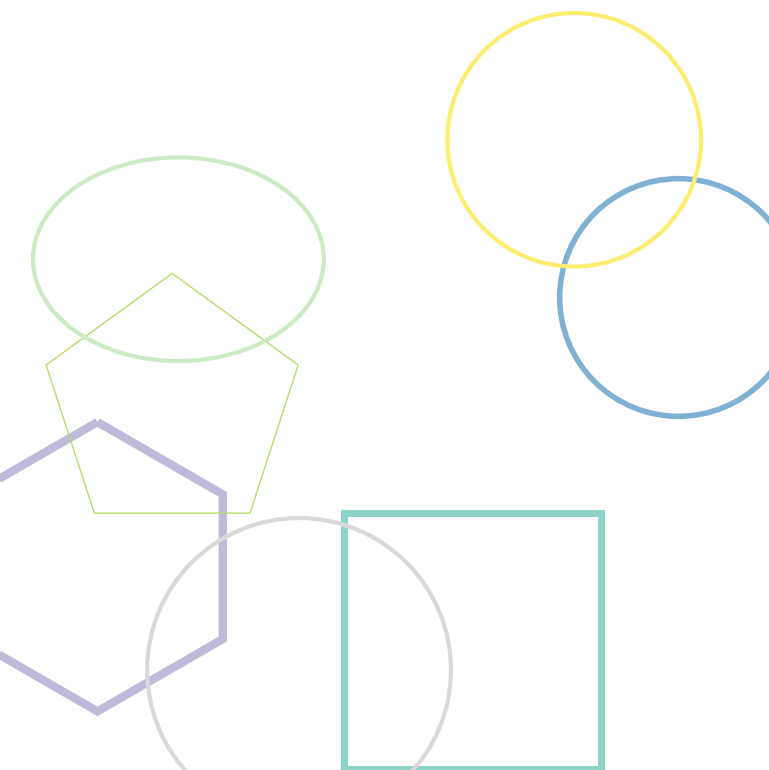[{"shape": "square", "thickness": 2.5, "radius": 0.83, "center": [0.614, 0.167]}, {"shape": "hexagon", "thickness": 3, "radius": 0.94, "center": [0.127, 0.264]}, {"shape": "circle", "thickness": 2, "radius": 0.77, "center": [0.881, 0.614]}, {"shape": "pentagon", "thickness": 0.5, "radius": 0.86, "center": [0.224, 0.473]}, {"shape": "circle", "thickness": 1.5, "radius": 0.99, "center": [0.388, 0.13]}, {"shape": "oval", "thickness": 1.5, "radius": 0.94, "center": [0.232, 0.663]}, {"shape": "circle", "thickness": 1.5, "radius": 0.82, "center": [0.746, 0.818]}]